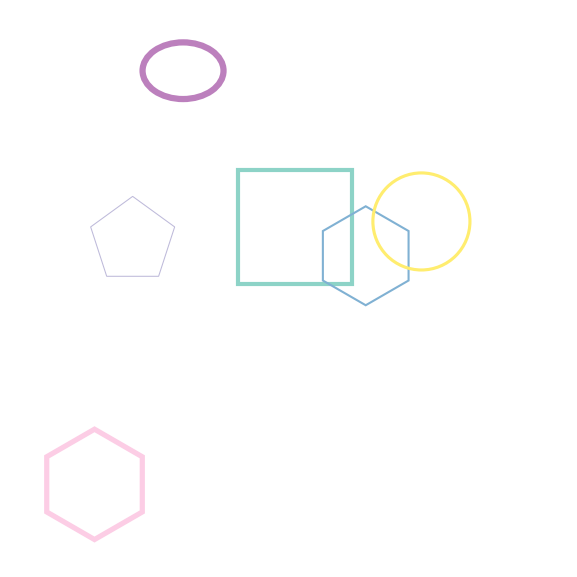[{"shape": "square", "thickness": 2, "radius": 0.49, "center": [0.51, 0.606]}, {"shape": "pentagon", "thickness": 0.5, "radius": 0.38, "center": [0.23, 0.583]}, {"shape": "hexagon", "thickness": 1, "radius": 0.43, "center": [0.633, 0.556]}, {"shape": "hexagon", "thickness": 2.5, "radius": 0.48, "center": [0.164, 0.16]}, {"shape": "oval", "thickness": 3, "radius": 0.35, "center": [0.317, 0.877]}, {"shape": "circle", "thickness": 1.5, "radius": 0.42, "center": [0.73, 0.616]}]